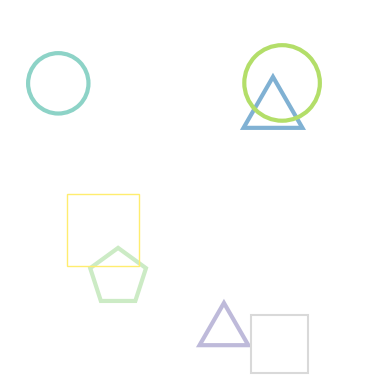[{"shape": "circle", "thickness": 3, "radius": 0.39, "center": [0.151, 0.784]}, {"shape": "triangle", "thickness": 3, "radius": 0.37, "center": [0.582, 0.14]}, {"shape": "triangle", "thickness": 3, "radius": 0.44, "center": [0.709, 0.712]}, {"shape": "circle", "thickness": 3, "radius": 0.49, "center": [0.733, 0.785]}, {"shape": "square", "thickness": 1.5, "radius": 0.38, "center": [0.726, 0.106]}, {"shape": "pentagon", "thickness": 3, "radius": 0.38, "center": [0.307, 0.28]}, {"shape": "square", "thickness": 1, "radius": 0.47, "center": [0.268, 0.403]}]